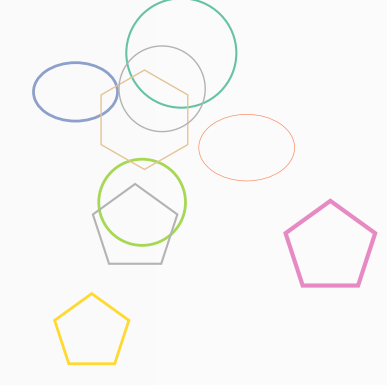[{"shape": "circle", "thickness": 1.5, "radius": 0.71, "center": [0.468, 0.862]}, {"shape": "oval", "thickness": 0.5, "radius": 0.62, "center": [0.637, 0.617]}, {"shape": "oval", "thickness": 2, "radius": 0.54, "center": [0.195, 0.761]}, {"shape": "pentagon", "thickness": 3, "radius": 0.61, "center": [0.853, 0.357]}, {"shape": "circle", "thickness": 2, "radius": 0.56, "center": [0.367, 0.475]}, {"shape": "pentagon", "thickness": 2, "radius": 0.5, "center": [0.237, 0.137]}, {"shape": "hexagon", "thickness": 1, "radius": 0.65, "center": [0.373, 0.689]}, {"shape": "pentagon", "thickness": 1.5, "radius": 0.57, "center": [0.349, 0.408]}, {"shape": "circle", "thickness": 1, "radius": 0.56, "center": [0.418, 0.769]}]